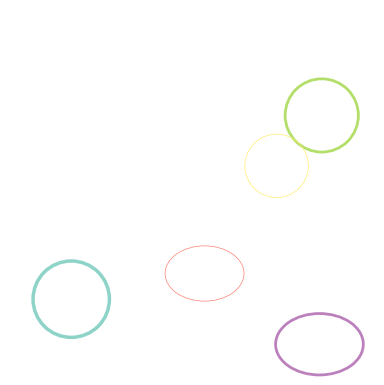[{"shape": "circle", "thickness": 2.5, "radius": 0.5, "center": [0.185, 0.223]}, {"shape": "oval", "thickness": 0.5, "radius": 0.51, "center": [0.531, 0.29]}, {"shape": "circle", "thickness": 2, "radius": 0.48, "center": [0.836, 0.7]}, {"shape": "oval", "thickness": 2, "radius": 0.57, "center": [0.83, 0.106]}, {"shape": "circle", "thickness": 0.5, "radius": 0.41, "center": [0.718, 0.569]}]